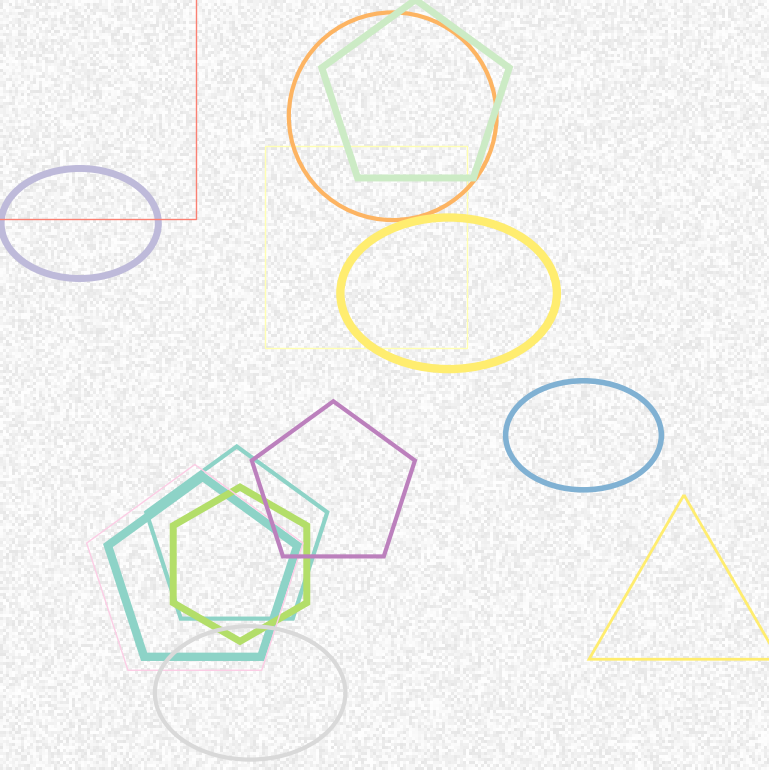[{"shape": "pentagon", "thickness": 3, "radius": 0.65, "center": [0.263, 0.252]}, {"shape": "pentagon", "thickness": 1.5, "radius": 0.62, "center": [0.307, 0.297]}, {"shape": "square", "thickness": 0.5, "radius": 0.66, "center": [0.476, 0.679]}, {"shape": "oval", "thickness": 2.5, "radius": 0.51, "center": [0.104, 0.71]}, {"shape": "square", "thickness": 0.5, "radius": 0.72, "center": [0.11, 0.86]}, {"shape": "oval", "thickness": 2, "radius": 0.51, "center": [0.758, 0.435]}, {"shape": "circle", "thickness": 1.5, "radius": 0.67, "center": [0.51, 0.849]}, {"shape": "hexagon", "thickness": 2.5, "radius": 0.5, "center": [0.312, 0.267]}, {"shape": "pentagon", "thickness": 0.5, "radius": 0.74, "center": [0.253, 0.249]}, {"shape": "oval", "thickness": 1.5, "radius": 0.62, "center": [0.325, 0.1]}, {"shape": "pentagon", "thickness": 1.5, "radius": 0.56, "center": [0.433, 0.367]}, {"shape": "pentagon", "thickness": 2.5, "radius": 0.64, "center": [0.54, 0.872]}, {"shape": "oval", "thickness": 3, "radius": 0.7, "center": [0.583, 0.619]}, {"shape": "triangle", "thickness": 1, "radius": 0.71, "center": [0.888, 0.215]}]